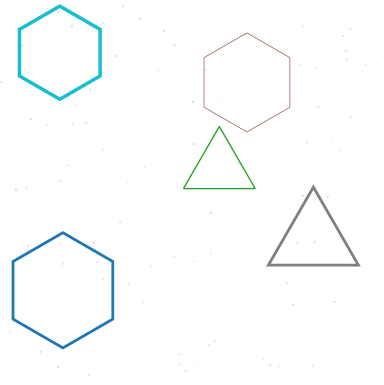[{"shape": "hexagon", "thickness": 2, "radius": 0.75, "center": [0.163, 0.246]}, {"shape": "triangle", "thickness": 1, "radius": 0.54, "center": [0.57, 0.564]}, {"shape": "hexagon", "thickness": 0.5, "radius": 0.64, "center": [0.641, 0.786]}, {"shape": "triangle", "thickness": 2, "radius": 0.68, "center": [0.814, 0.379]}, {"shape": "hexagon", "thickness": 2.5, "radius": 0.6, "center": [0.155, 0.863]}]